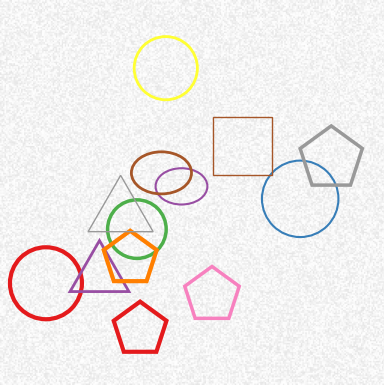[{"shape": "pentagon", "thickness": 3, "radius": 0.36, "center": [0.364, 0.145]}, {"shape": "circle", "thickness": 3, "radius": 0.47, "center": [0.119, 0.264]}, {"shape": "circle", "thickness": 1.5, "radius": 0.5, "center": [0.78, 0.484]}, {"shape": "circle", "thickness": 2.5, "radius": 0.38, "center": [0.356, 0.405]}, {"shape": "triangle", "thickness": 2, "radius": 0.44, "center": [0.258, 0.287]}, {"shape": "oval", "thickness": 1.5, "radius": 0.34, "center": [0.471, 0.516]}, {"shape": "pentagon", "thickness": 3, "radius": 0.36, "center": [0.338, 0.328]}, {"shape": "circle", "thickness": 2, "radius": 0.41, "center": [0.431, 0.823]}, {"shape": "oval", "thickness": 2, "radius": 0.39, "center": [0.419, 0.551]}, {"shape": "square", "thickness": 1, "radius": 0.38, "center": [0.63, 0.621]}, {"shape": "pentagon", "thickness": 2.5, "radius": 0.37, "center": [0.551, 0.233]}, {"shape": "pentagon", "thickness": 2.5, "radius": 0.42, "center": [0.86, 0.588]}, {"shape": "triangle", "thickness": 1, "radius": 0.49, "center": [0.313, 0.447]}]